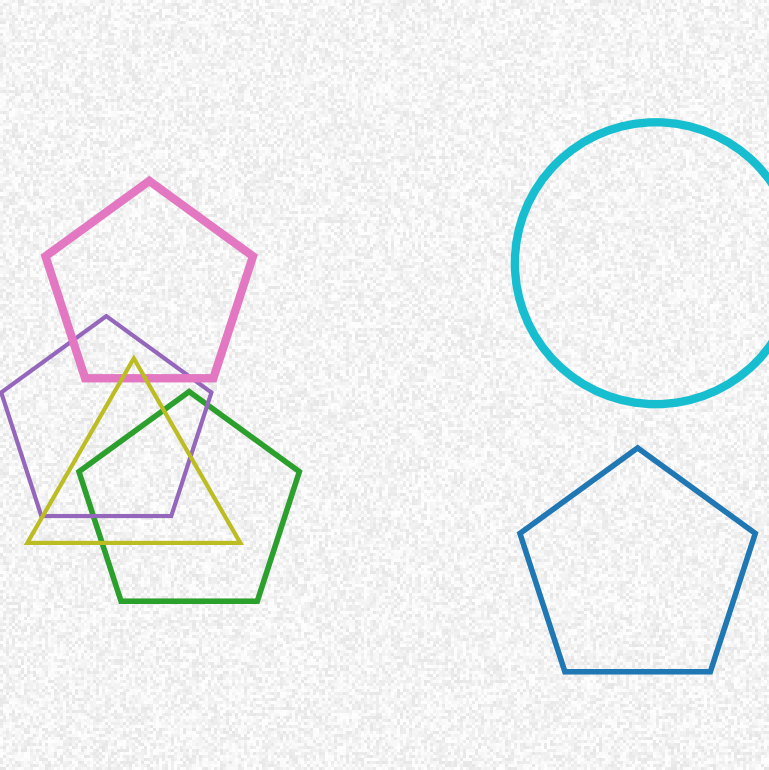[{"shape": "pentagon", "thickness": 2, "radius": 0.8, "center": [0.828, 0.258]}, {"shape": "pentagon", "thickness": 2, "radius": 0.75, "center": [0.246, 0.341]}, {"shape": "pentagon", "thickness": 1.5, "radius": 0.72, "center": [0.138, 0.446]}, {"shape": "pentagon", "thickness": 3, "radius": 0.71, "center": [0.194, 0.623]}, {"shape": "triangle", "thickness": 1.5, "radius": 0.8, "center": [0.174, 0.375]}, {"shape": "circle", "thickness": 3, "radius": 0.92, "center": [0.852, 0.658]}]